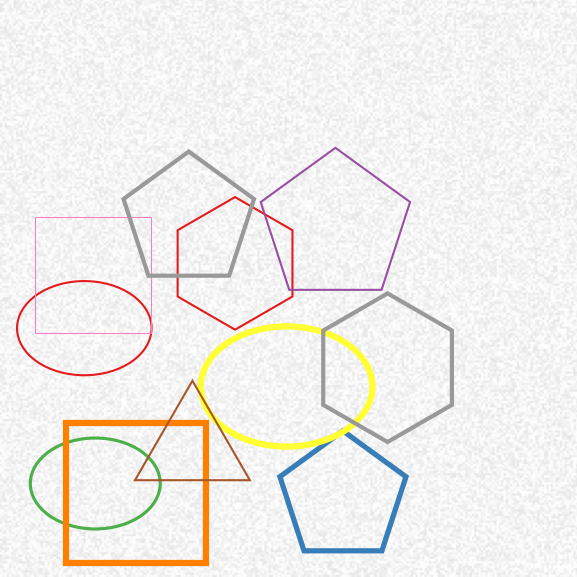[{"shape": "oval", "thickness": 1, "radius": 0.58, "center": [0.146, 0.431]}, {"shape": "hexagon", "thickness": 1, "radius": 0.57, "center": [0.407, 0.543]}, {"shape": "pentagon", "thickness": 2.5, "radius": 0.57, "center": [0.594, 0.138]}, {"shape": "oval", "thickness": 1.5, "radius": 0.56, "center": [0.165, 0.162]}, {"shape": "pentagon", "thickness": 1, "radius": 0.68, "center": [0.581, 0.607]}, {"shape": "square", "thickness": 3, "radius": 0.61, "center": [0.236, 0.145]}, {"shape": "oval", "thickness": 3, "radius": 0.74, "center": [0.496, 0.33]}, {"shape": "triangle", "thickness": 1, "radius": 0.57, "center": [0.333, 0.225]}, {"shape": "square", "thickness": 0.5, "radius": 0.5, "center": [0.161, 0.524]}, {"shape": "pentagon", "thickness": 2, "radius": 0.59, "center": [0.327, 0.618]}, {"shape": "hexagon", "thickness": 2, "radius": 0.64, "center": [0.671, 0.362]}]